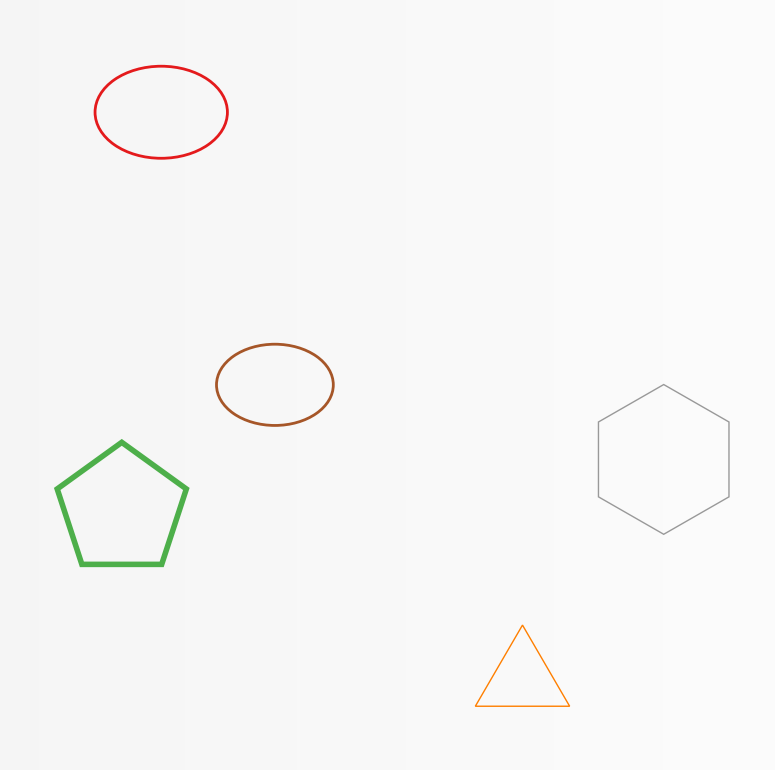[{"shape": "oval", "thickness": 1, "radius": 0.43, "center": [0.208, 0.854]}, {"shape": "pentagon", "thickness": 2, "radius": 0.44, "center": [0.157, 0.338]}, {"shape": "triangle", "thickness": 0.5, "radius": 0.35, "center": [0.674, 0.118]}, {"shape": "oval", "thickness": 1, "radius": 0.38, "center": [0.355, 0.5]}, {"shape": "hexagon", "thickness": 0.5, "radius": 0.49, "center": [0.856, 0.403]}]